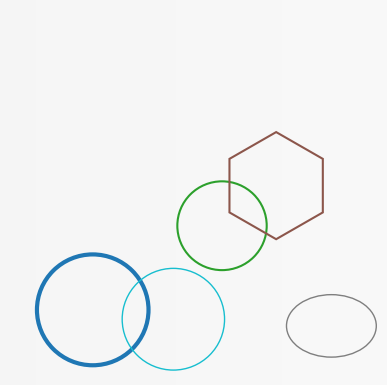[{"shape": "circle", "thickness": 3, "radius": 0.72, "center": [0.239, 0.195]}, {"shape": "circle", "thickness": 1.5, "radius": 0.58, "center": [0.573, 0.414]}, {"shape": "hexagon", "thickness": 1.5, "radius": 0.7, "center": [0.713, 0.518]}, {"shape": "oval", "thickness": 1, "radius": 0.58, "center": [0.855, 0.154]}, {"shape": "circle", "thickness": 1, "radius": 0.66, "center": [0.447, 0.171]}]